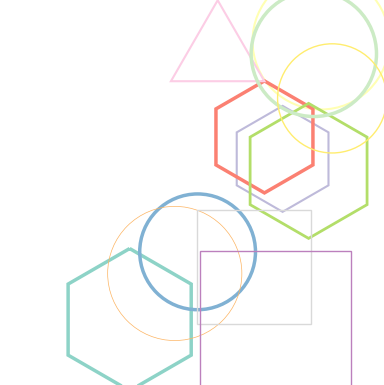[{"shape": "hexagon", "thickness": 2.5, "radius": 0.92, "center": [0.337, 0.17]}, {"shape": "circle", "thickness": 1.5, "radius": 0.89, "center": [0.834, 0.893]}, {"shape": "hexagon", "thickness": 1.5, "radius": 0.69, "center": [0.734, 0.587]}, {"shape": "hexagon", "thickness": 2.5, "radius": 0.73, "center": [0.687, 0.644]}, {"shape": "circle", "thickness": 2.5, "radius": 0.75, "center": [0.513, 0.346]}, {"shape": "circle", "thickness": 0.5, "radius": 0.87, "center": [0.454, 0.29]}, {"shape": "hexagon", "thickness": 2, "radius": 0.88, "center": [0.802, 0.556]}, {"shape": "triangle", "thickness": 1.5, "radius": 0.7, "center": [0.565, 0.859]}, {"shape": "square", "thickness": 1, "radius": 0.74, "center": [0.659, 0.306]}, {"shape": "square", "thickness": 1, "radius": 0.98, "center": [0.715, 0.152]}, {"shape": "circle", "thickness": 2.5, "radius": 0.81, "center": [0.815, 0.86]}, {"shape": "circle", "thickness": 1, "radius": 0.71, "center": [0.863, 0.744]}]